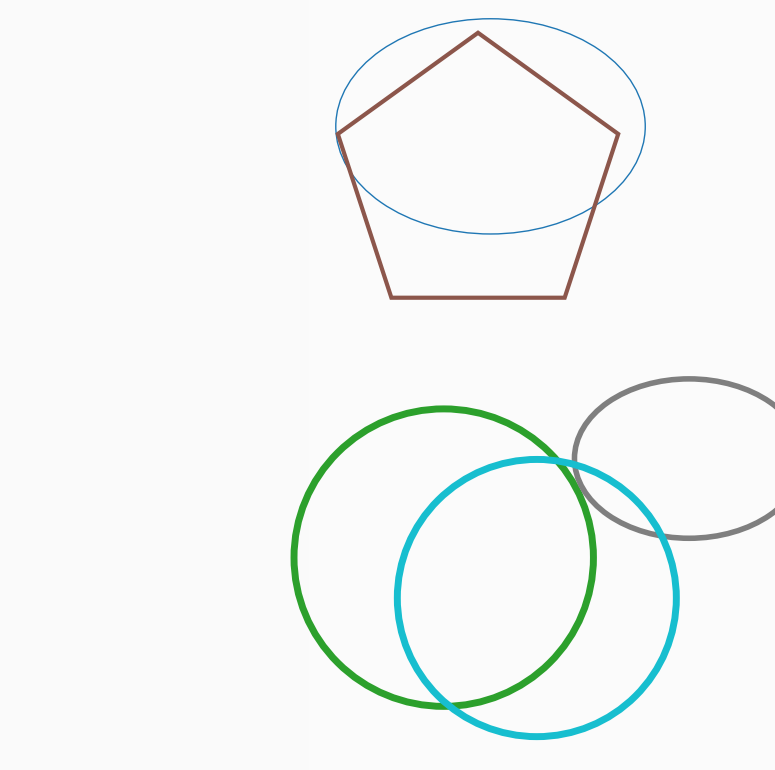[{"shape": "oval", "thickness": 0.5, "radius": 1.0, "center": [0.633, 0.836]}, {"shape": "circle", "thickness": 2.5, "radius": 0.97, "center": [0.573, 0.276]}, {"shape": "pentagon", "thickness": 1.5, "radius": 0.95, "center": [0.617, 0.767]}, {"shape": "oval", "thickness": 2, "radius": 0.74, "center": [0.889, 0.404]}, {"shape": "circle", "thickness": 2.5, "radius": 0.9, "center": [0.693, 0.223]}]